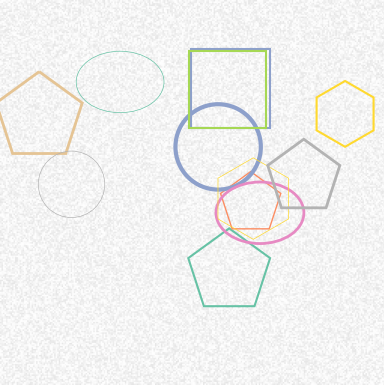[{"shape": "pentagon", "thickness": 1.5, "radius": 0.56, "center": [0.595, 0.295]}, {"shape": "oval", "thickness": 0.5, "radius": 0.57, "center": [0.312, 0.787]}, {"shape": "pentagon", "thickness": 1, "radius": 0.41, "center": [0.651, 0.472]}, {"shape": "square", "thickness": 1.5, "radius": 0.51, "center": [0.599, 0.77]}, {"shape": "circle", "thickness": 3, "radius": 0.55, "center": [0.567, 0.618]}, {"shape": "oval", "thickness": 2, "radius": 0.57, "center": [0.675, 0.447]}, {"shape": "square", "thickness": 1.5, "radius": 0.5, "center": [0.591, 0.767]}, {"shape": "hexagon", "thickness": 1.5, "radius": 0.43, "center": [0.896, 0.704]}, {"shape": "hexagon", "thickness": 0.5, "radius": 0.53, "center": [0.658, 0.484]}, {"shape": "pentagon", "thickness": 2, "radius": 0.59, "center": [0.102, 0.696]}, {"shape": "circle", "thickness": 0.5, "radius": 0.43, "center": [0.186, 0.521]}, {"shape": "pentagon", "thickness": 2, "radius": 0.49, "center": [0.789, 0.54]}]